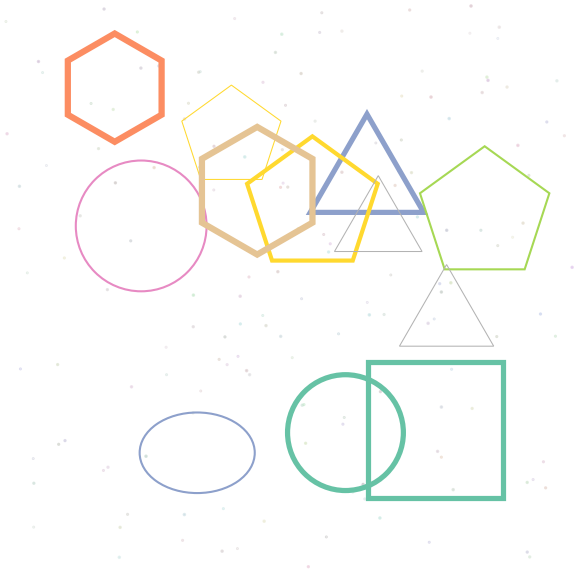[{"shape": "square", "thickness": 2.5, "radius": 0.59, "center": [0.754, 0.254]}, {"shape": "circle", "thickness": 2.5, "radius": 0.5, "center": [0.598, 0.25]}, {"shape": "hexagon", "thickness": 3, "radius": 0.47, "center": [0.199, 0.847]}, {"shape": "oval", "thickness": 1, "radius": 0.5, "center": [0.341, 0.215]}, {"shape": "triangle", "thickness": 2.5, "radius": 0.57, "center": [0.635, 0.688]}, {"shape": "circle", "thickness": 1, "radius": 0.57, "center": [0.244, 0.608]}, {"shape": "pentagon", "thickness": 1, "radius": 0.59, "center": [0.839, 0.628]}, {"shape": "pentagon", "thickness": 0.5, "radius": 0.45, "center": [0.401, 0.761]}, {"shape": "pentagon", "thickness": 2, "radius": 0.59, "center": [0.541, 0.644]}, {"shape": "hexagon", "thickness": 3, "radius": 0.55, "center": [0.445, 0.669]}, {"shape": "triangle", "thickness": 0.5, "radius": 0.44, "center": [0.655, 0.607]}, {"shape": "triangle", "thickness": 0.5, "radius": 0.47, "center": [0.773, 0.447]}]